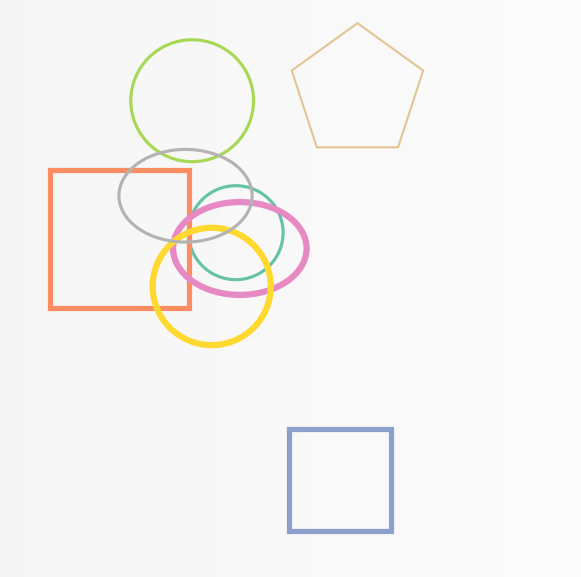[{"shape": "circle", "thickness": 1.5, "radius": 0.41, "center": [0.406, 0.596]}, {"shape": "square", "thickness": 2.5, "radius": 0.6, "center": [0.205, 0.585]}, {"shape": "square", "thickness": 2.5, "radius": 0.44, "center": [0.585, 0.168]}, {"shape": "oval", "thickness": 3, "radius": 0.57, "center": [0.413, 0.569]}, {"shape": "circle", "thickness": 1.5, "radius": 0.53, "center": [0.331, 0.825]}, {"shape": "circle", "thickness": 3, "radius": 0.51, "center": [0.364, 0.503]}, {"shape": "pentagon", "thickness": 1, "radius": 0.59, "center": [0.615, 0.84]}, {"shape": "oval", "thickness": 1.5, "radius": 0.57, "center": [0.319, 0.66]}]